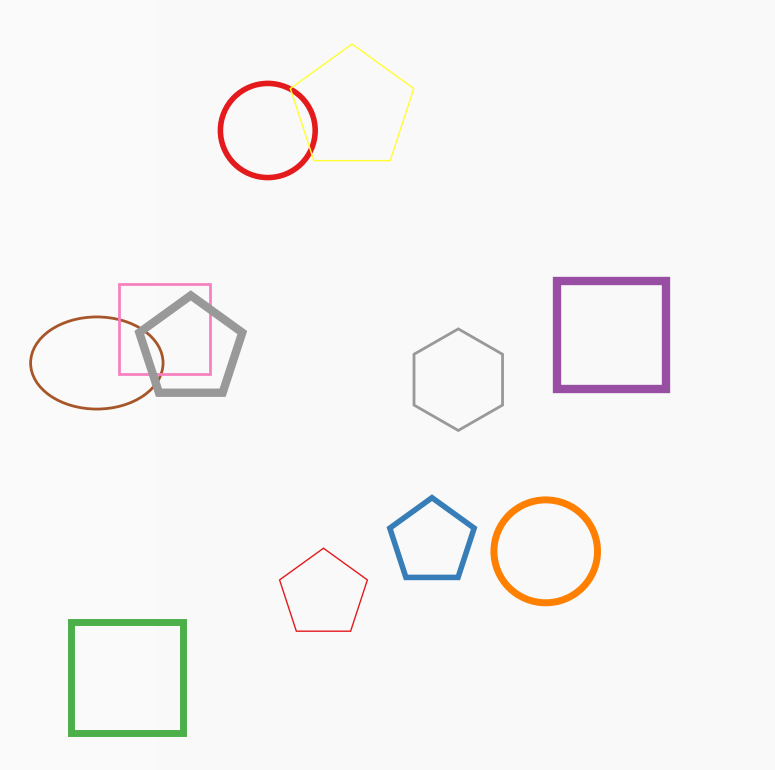[{"shape": "pentagon", "thickness": 0.5, "radius": 0.3, "center": [0.417, 0.228]}, {"shape": "circle", "thickness": 2, "radius": 0.31, "center": [0.346, 0.831]}, {"shape": "pentagon", "thickness": 2, "radius": 0.29, "center": [0.557, 0.296]}, {"shape": "square", "thickness": 2.5, "radius": 0.36, "center": [0.164, 0.12]}, {"shape": "square", "thickness": 3, "radius": 0.35, "center": [0.789, 0.565]}, {"shape": "circle", "thickness": 2.5, "radius": 0.33, "center": [0.704, 0.284]}, {"shape": "pentagon", "thickness": 0.5, "radius": 0.42, "center": [0.454, 0.859]}, {"shape": "oval", "thickness": 1, "radius": 0.43, "center": [0.125, 0.529]}, {"shape": "square", "thickness": 1, "radius": 0.29, "center": [0.212, 0.573]}, {"shape": "hexagon", "thickness": 1, "radius": 0.33, "center": [0.591, 0.507]}, {"shape": "pentagon", "thickness": 3, "radius": 0.35, "center": [0.246, 0.546]}]